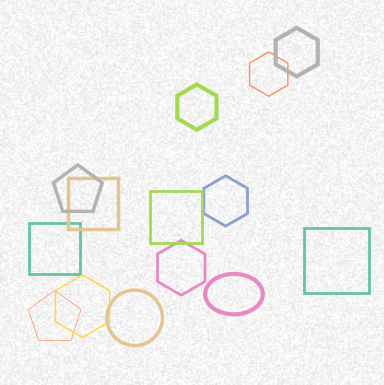[{"shape": "square", "thickness": 2, "radius": 0.33, "center": [0.142, 0.355]}, {"shape": "square", "thickness": 2, "radius": 0.42, "center": [0.874, 0.323]}, {"shape": "pentagon", "thickness": 0.5, "radius": 0.36, "center": [0.142, 0.174]}, {"shape": "hexagon", "thickness": 1, "radius": 0.29, "center": [0.698, 0.808]}, {"shape": "hexagon", "thickness": 2, "radius": 0.33, "center": [0.586, 0.478]}, {"shape": "oval", "thickness": 3, "radius": 0.37, "center": [0.608, 0.236]}, {"shape": "hexagon", "thickness": 2, "radius": 0.36, "center": [0.471, 0.304]}, {"shape": "square", "thickness": 2, "radius": 0.34, "center": [0.456, 0.436]}, {"shape": "hexagon", "thickness": 3, "radius": 0.29, "center": [0.511, 0.722]}, {"shape": "hexagon", "thickness": 1, "radius": 0.41, "center": [0.214, 0.205]}, {"shape": "circle", "thickness": 2.5, "radius": 0.36, "center": [0.35, 0.174]}, {"shape": "square", "thickness": 2.5, "radius": 0.33, "center": [0.242, 0.471]}, {"shape": "pentagon", "thickness": 2.5, "radius": 0.33, "center": [0.202, 0.505]}, {"shape": "hexagon", "thickness": 3, "radius": 0.32, "center": [0.771, 0.865]}]